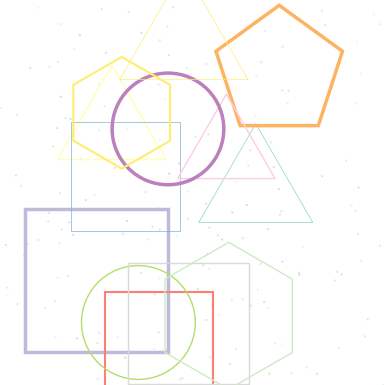[{"shape": "triangle", "thickness": 0.5, "radius": 0.86, "center": [0.664, 0.507]}, {"shape": "triangle", "thickness": 1, "radius": 0.82, "center": [0.29, 0.667]}, {"shape": "square", "thickness": 2.5, "radius": 0.93, "center": [0.25, 0.271]}, {"shape": "square", "thickness": 1.5, "radius": 0.7, "center": [0.413, 0.102]}, {"shape": "square", "thickness": 0.5, "radius": 0.71, "center": [0.326, 0.541]}, {"shape": "pentagon", "thickness": 2.5, "radius": 0.86, "center": [0.725, 0.813]}, {"shape": "circle", "thickness": 1, "radius": 0.74, "center": [0.359, 0.162]}, {"shape": "triangle", "thickness": 1, "radius": 0.73, "center": [0.588, 0.609]}, {"shape": "square", "thickness": 1, "radius": 0.79, "center": [0.489, 0.16]}, {"shape": "circle", "thickness": 2.5, "radius": 0.73, "center": [0.436, 0.665]}, {"shape": "hexagon", "thickness": 1, "radius": 0.95, "center": [0.594, 0.18]}, {"shape": "hexagon", "thickness": 1.5, "radius": 0.73, "center": [0.316, 0.707]}, {"shape": "triangle", "thickness": 0.5, "radius": 0.96, "center": [0.478, 0.89]}]